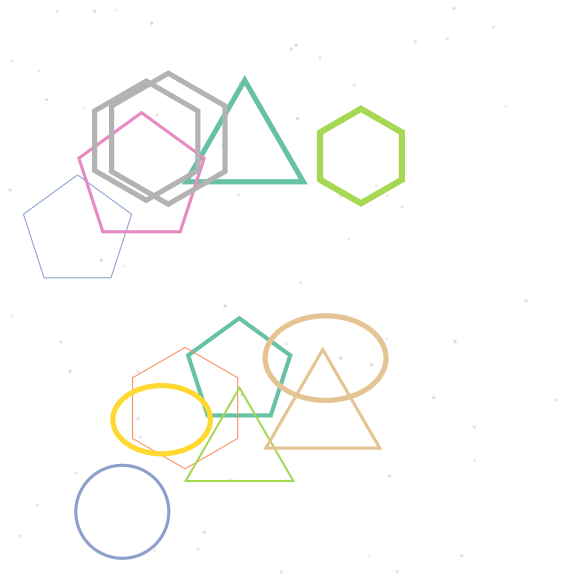[{"shape": "pentagon", "thickness": 2, "radius": 0.47, "center": [0.414, 0.355]}, {"shape": "triangle", "thickness": 2.5, "radius": 0.59, "center": [0.424, 0.743]}, {"shape": "hexagon", "thickness": 0.5, "radius": 0.53, "center": [0.321, 0.292]}, {"shape": "pentagon", "thickness": 0.5, "radius": 0.49, "center": [0.134, 0.598]}, {"shape": "circle", "thickness": 1.5, "radius": 0.4, "center": [0.212, 0.113]}, {"shape": "pentagon", "thickness": 1.5, "radius": 0.57, "center": [0.245, 0.69]}, {"shape": "triangle", "thickness": 1, "radius": 0.54, "center": [0.415, 0.22]}, {"shape": "hexagon", "thickness": 3, "radius": 0.41, "center": [0.625, 0.729]}, {"shape": "oval", "thickness": 2.5, "radius": 0.42, "center": [0.28, 0.272]}, {"shape": "oval", "thickness": 2.5, "radius": 0.52, "center": [0.564, 0.379]}, {"shape": "triangle", "thickness": 1.5, "radius": 0.57, "center": [0.559, 0.28]}, {"shape": "hexagon", "thickness": 2.5, "radius": 0.57, "center": [0.291, 0.759]}, {"shape": "hexagon", "thickness": 2.5, "radius": 0.52, "center": [0.253, 0.755]}]